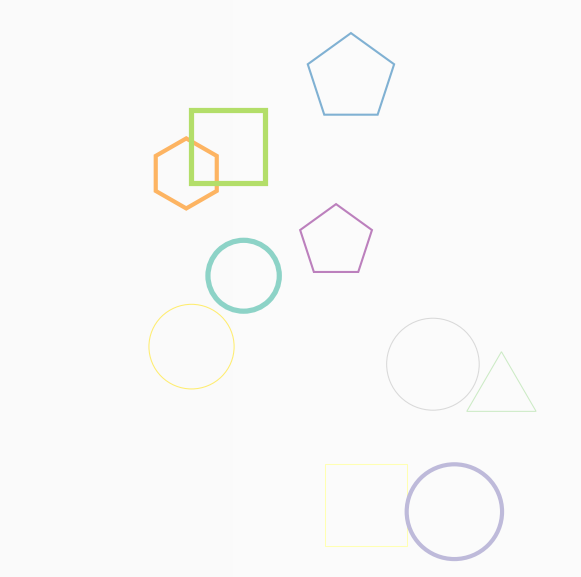[{"shape": "circle", "thickness": 2.5, "radius": 0.31, "center": [0.419, 0.522]}, {"shape": "square", "thickness": 0.5, "radius": 0.35, "center": [0.63, 0.125]}, {"shape": "circle", "thickness": 2, "radius": 0.41, "center": [0.782, 0.113]}, {"shape": "pentagon", "thickness": 1, "radius": 0.39, "center": [0.604, 0.864]}, {"shape": "hexagon", "thickness": 2, "radius": 0.3, "center": [0.32, 0.699]}, {"shape": "square", "thickness": 2.5, "radius": 0.32, "center": [0.392, 0.746]}, {"shape": "circle", "thickness": 0.5, "radius": 0.4, "center": [0.745, 0.368]}, {"shape": "pentagon", "thickness": 1, "radius": 0.32, "center": [0.578, 0.581]}, {"shape": "triangle", "thickness": 0.5, "radius": 0.34, "center": [0.863, 0.321]}, {"shape": "circle", "thickness": 0.5, "radius": 0.37, "center": [0.33, 0.399]}]